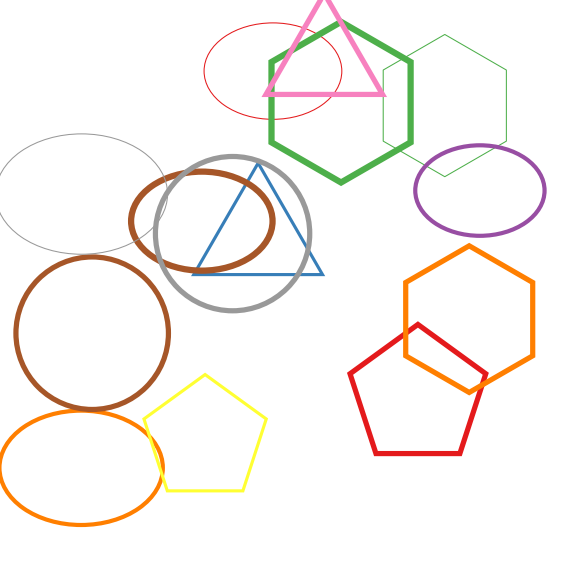[{"shape": "oval", "thickness": 0.5, "radius": 0.6, "center": [0.473, 0.876]}, {"shape": "pentagon", "thickness": 2.5, "radius": 0.62, "center": [0.724, 0.314]}, {"shape": "triangle", "thickness": 1.5, "radius": 0.64, "center": [0.447, 0.588]}, {"shape": "hexagon", "thickness": 0.5, "radius": 0.62, "center": [0.77, 0.816]}, {"shape": "hexagon", "thickness": 3, "radius": 0.7, "center": [0.591, 0.822]}, {"shape": "oval", "thickness": 2, "radius": 0.56, "center": [0.831, 0.669]}, {"shape": "hexagon", "thickness": 2.5, "radius": 0.63, "center": [0.812, 0.447]}, {"shape": "oval", "thickness": 2, "radius": 0.71, "center": [0.141, 0.189]}, {"shape": "pentagon", "thickness": 1.5, "radius": 0.56, "center": [0.355, 0.239]}, {"shape": "oval", "thickness": 3, "radius": 0.61, "center": [0.349, 0.616]}, {"shape": "circle", "thickness": 2.5, "radius": 0.66, "center": [0.16, 0.422]}, {"shape": "triangle", "thickness": 2.5, "radius": 0.58, "center": [0.561, 0.894]}, {"shape": "oval", "thickness": 0.5, "radius": 0.74, "center": [0.141, 0.663]}, {"shape": "circle", "thickness": 2.5, "radius": 0.67, "center": [0.403, 0.595]}]